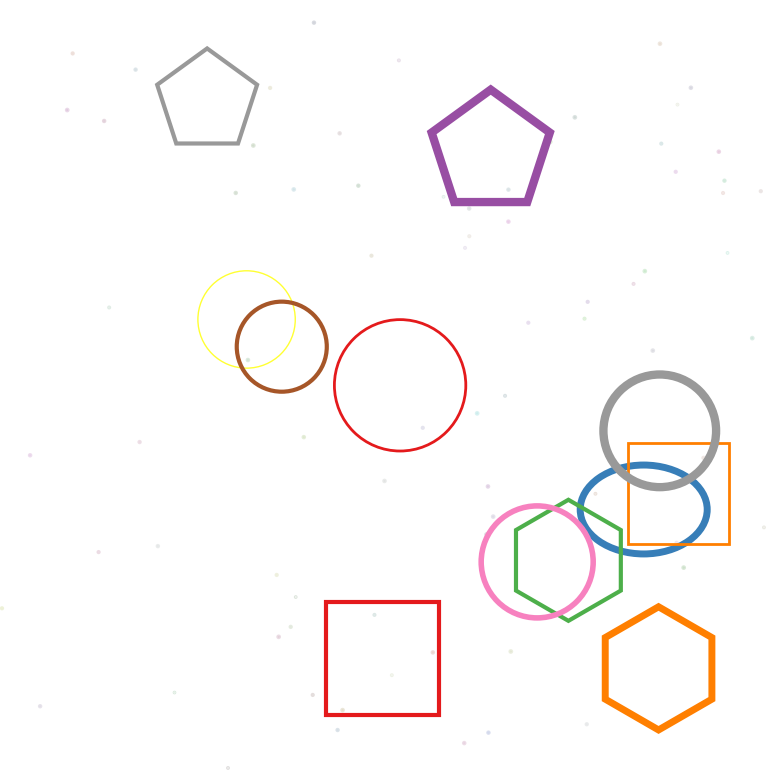[{"shape": "square", "thickness": 1.5, "radius": 0.37, "center": [0.497, 0.145]}, {"shape": "circle", "thickness": 1, "radius": 0.43, "center": [0.52, 0.5]}, {"shape": "oval", "thickness": 2.5, "radius": 0.41, "center": [0.836, 0.338]}, {"shape": "hexagon", "thickness": 1.5, "radius": 0.39, "center": [0.738, 0.272]}, {"shape": "pentagon", "thickness": 3, "radius": 0.4, "center": [0.637, 0.803]}, {"shape": "hexagon", "thickness": 2.5, "radius": 0.4, "center": [0.855, 0.132]}, {"shape": "square", "thickness": 1, "radius": 0.33, "center": [0.881, 0.359]}, {"shape": "circle", "thickness": 0.5, "radius": 0.32, "center": [0.32, 0.585]}, {"shape": "circle", "thickness": 1.5, "radius": 0.29, "center": [0.366, 0.55]}, {"shape": "circle", "thickness": 2, "radius": 0.36, "center": [0.698, 0.27]}, {"shape": "circle", "thickness": 3, "radius": 0.37, "center": [0.857, 0.44]}, {"shape": "pentagon", "thickness": 1.5, "radius": 0.34, "center": [0.269, 0.869]}]